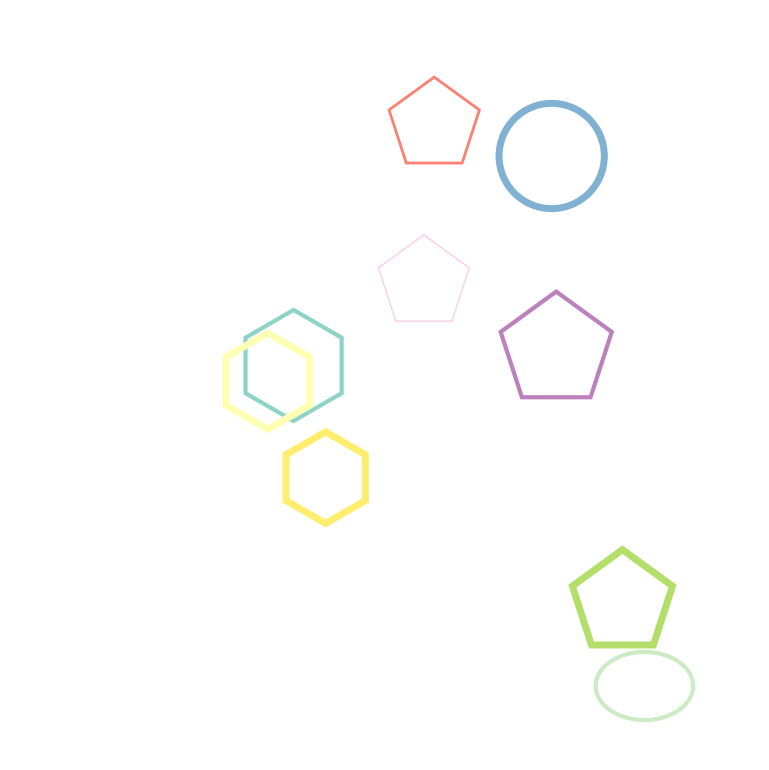[{"shape": "hexagon", "thickness": 1.5, "radius": 0.36, "center": [0.381, 0.525]}, {"shape": "hexagon", "thickness": 2.5, "radius": 0.31, "center": [0.348, 0.505]}, {"shape": "pentagon", "thickness": 1, "radius": 0.31, "center": [0.564, 0.838]}, {"shape": "circle", "thickness": 2.5, "radius": 0.34, "center": [0.716, 0.797]}, {"shape": "pentagon", "thickness": 2.5, "radius": 0.34, "center": [0.808, 0.218]}, {"shape": "pentagon", "thickness": 0.5, "radius": 0.31, "center": [0.55, 0.633]}, {"shape": "pentagon", "thickness": 1.5, "radius": 0.38, "center": [0.722, 0.545]}, {"shape": "oval", "thickness": 1.5, "radius": 0.32, "center": [0.837, 0.109]}, {"shape": "hexagon", "thickness": 2.5, "radius": 0.3, "center": [0.423, 0.38]}]